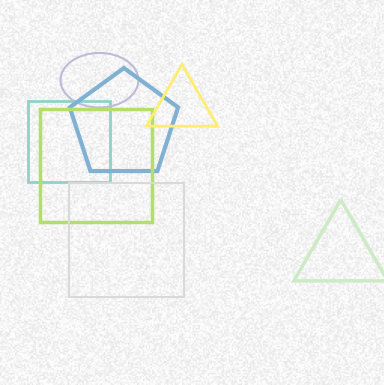[{"shape": "square", "thickness": 2, "radius": 0.53, "center": [0.18, 0.633]}, {"shape": "oval", "thickness": 1.5, "radius": 0.51, "center": [0.258, 0.792]}, {"shape": "pentagon", "thickness": 3, "radius": 0.74, "center": [0.322, 0.675]}, {"shape": "square", "thickness": 2.5, "radius": 0.73, "center": [0.25, 0.57]}, {"shape": "square", "thickness": 1.5, "radius": 0.74, "center": [0.328, 0.377]}, {"shape": "triangle", "thickness": 2.5, "radius": 0.7, "center": [0.885, 0.341]}, {"shape": "triangle", "thickness": 2, "radius": 0.53, "center": [0.473, 0.726]}]